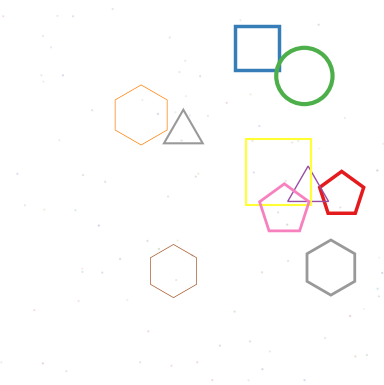[{"shape": "pentagon", "thickness": 2.5, "radius": 0.3, "center": [0.888, 0.495]}, {"shape": "square", "thickness": 2.5, "radius": 0.29, "center": [0.669, 0.876]}, {"shape": "circle", "thickness": 3, "radius": 0.37, "center": [0.791, 0.803]}, {"shape": "triangle", "thickness": 1, "radius": 0.31, "center": [0.8, 0.507]}, {"shape": "hexagon", "thickness": 0.5, "radius": 0.39, "center": [0.367, 0.701]}, {"shape": "square", "thickness": 1.5, "radius": 0.43, "center": [0.724, 0.553]}, {"shape": "hexagon", "thickness": 0.5, "radius": 0.35, "center": [0.451, 0.296]}, {"shape": "pentagon", "thickness": 2, "radius": 0.34, "center": [0.739, 0.455]}, {"shape": "triangle", "thickness": 1.5, "radius": 0.29, "center": [0.476, 0.657]}, {"shape": "hexagon", "thickness": 2, "radius": 0.36, "center": [0.859, 0.305]}]